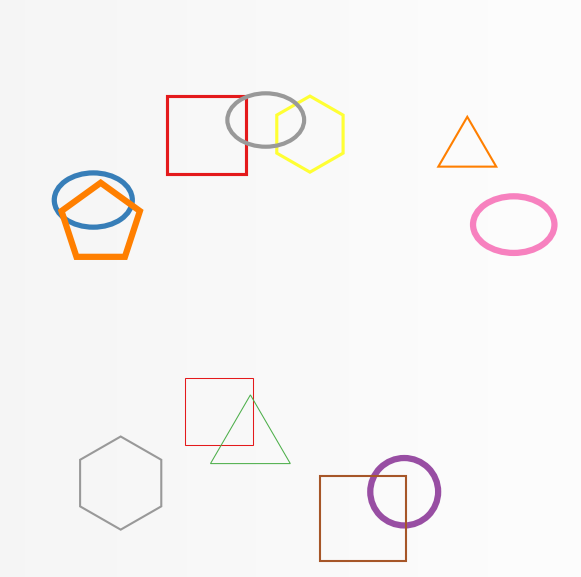[{"shape": "square", "thickness": 0.5, "radius": 0.29, "center": [0.376, 0.287]}, {"shape": "square", "thickness": 1.5, "radius": 0.34, "center": [0.355, 0.765]}, {"shape": "oval", "thickness": 2.5, "radius": 0.34, "center": [0.161, 0.653]}, {"shape": "triangle", "thickness": 0.5, "radius": 0.4, "center": [0.431, 0.236]}, {"shape": "circle", "thickness": 3, "radius": 0.29, "center": [0.695, 0.148]}, {"shape": "pentagon", "thickness": 3, "radius": 0.35, "center": [0.173, 0.612]}, {"shape": "triangle", "thickness": 1, "radius": 0.29, "center": [0.804, 0.739]}, {"shape": "hexagon", "thickness": 1.5, "radius": 0.33, "center": [0.533, 0.767]}, {"shape": "square", "thickness": 1, "radius": 0.37, "center": [0.625, 0.101]}, {"shape": "oval", "thickness": 3, "radius": 0.35, "center": [0.884, 0.61]}, {"shape": "hexagon", "thickness": 1, "radius": 0.4, "center": [0.208, 0.163]}, {"shape": "oval", "thickness": 2, "radius": 0.33, "center": [0.457, 0.791]}]